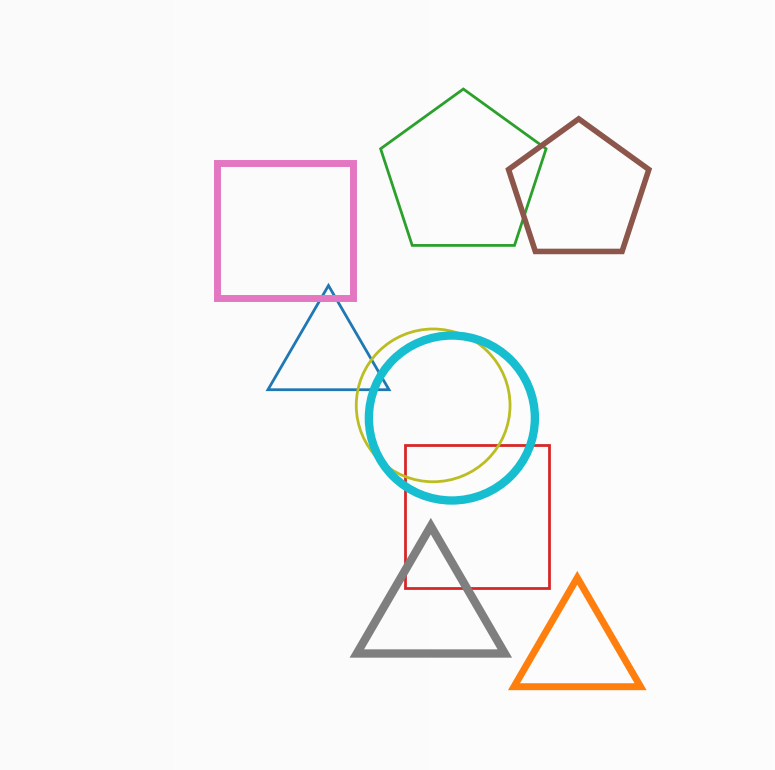[{"shape": "triangle", "thickness": 1, "radius": 0.45, "center": [0.424, 0.539]}, {"shape": "triangle", "thickness": 2.5, "radius": 0.47, "center": [0.745, 0.155]}, {"shape": "pentagon", "thickness": 1, "radius": 0.56, "center": [0.598, 0.772]}, {"shape": "square", "thickness": 1, "radius": 0.46, "center": [0.615, 0.329]}, {"shape": "pentagon", "thickness": 2, "radius": 0.48, "center": [0.747, 0.75]}, {"shape": "square", "thickness": 2.5, "radius": 0.44, "center": [0.367, 0.701]}, {"shape": "triangle", "thickness": 3, "radius": 0.55, "center": [0.556, 0.206]}, {"shape": "circle", "thickness": 1, "radius": 0.5, "center": [0.559, 0.474]}, {"shape": "circle", "thickness": 3, "radius": 0.54, "center": [0.583, 0.457]}]